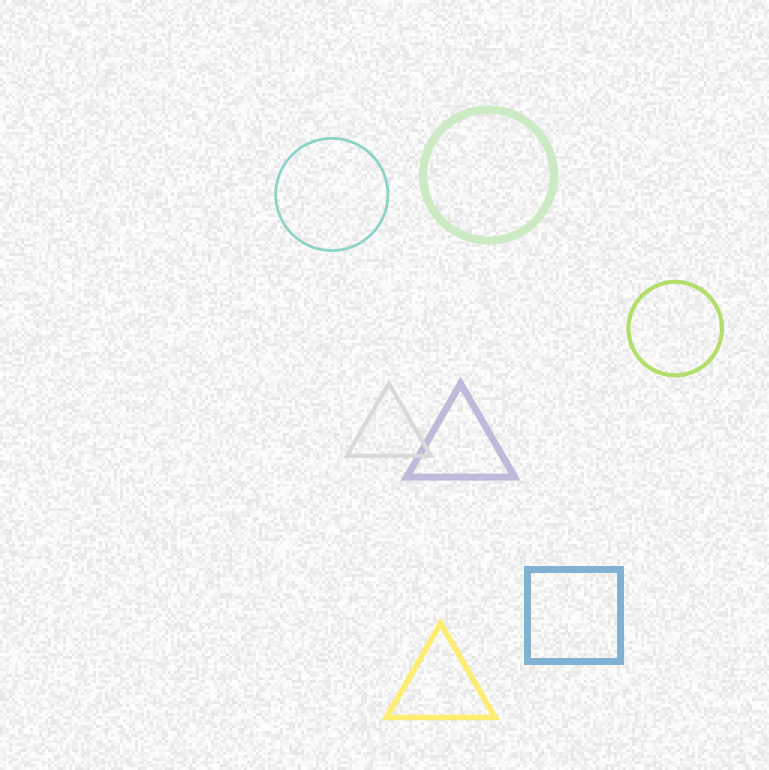[{"shape": "circle", "thickness": 1, "radius": 0.36, "center": [0.431, 0.747]}, {"shape": "triangle", "thickness": 2.5, "radius": 0.41, "center": [0.598, 0.421]}, {"shape": "square", "thickness": 2.5, "radius": 0.3, "center": [0.745, 0.201]}, {"shape": "circle", "thickness": 1.5, "radius": 0.3, "center": [0.877, 0.573]}, {"shape": "triangle", "thickness": 1.5, "radius": 0.31, "center": [0.505, 0.439]}, {"shape": "circle", "thickness": 3, "radius": 0.43, "center": [0.634, 0.773]}, {"shape": "triangle", "thickness": 2, "radius": 0.41, "center": [0.572, 0.109]}]